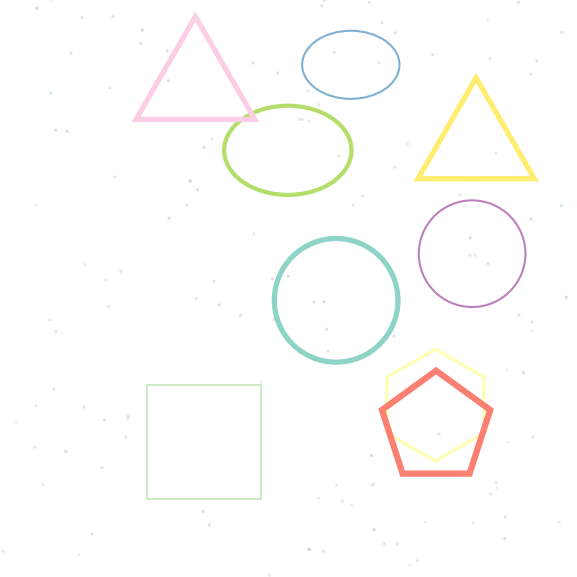[{"shape": "circle", "thickness": 2.5, "radius": 0.54, "center": [0.582, 0.479]}, {"shape": "hexagon", "thickness": 1.5, "radius": 0.48, "center": [0.754, 0.298]}, {"shape": "pentagon", "thickness": 3, "radius": 0.49, "center": [0.755, 0.259]}, {"shape": "oval", "thickness": 1, "radius": 0.42, "center": [0.607, 0.887]}, {"shape": "oval", "thickness": 2, "radius": 0.55, "center": [0.498, 0.739]}, {"shape": "triangle", "thickness": 2.5, "radius": 0.59, "center": [0.338, 0.852]}, {"shape": "circle", "thickness": 1, "radius": 0.46, "center": [0.818, 0.56]}, {"shape": "square", "thickness": 1, "radius": 0.49, "center": [0.354, 0.233]}, {"shape": "triangle", "thickness": 2.5, "radius": 0.58, "center": [0.824, 0.748]}]